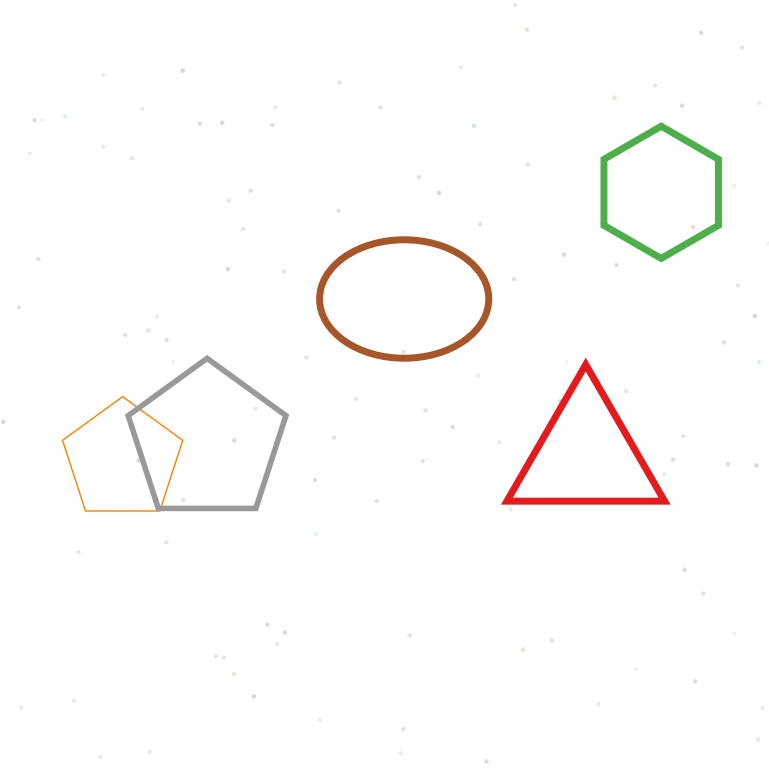[{"shape": "triangle", "thickness": 2.5, "radius": 0.59, "center": [0.761, 0.408]}, {"shape": "hexagon", "thickness": 2.5, "radius": 0.43, "center": [0.859, 0.75]}, {"shape": "pentagon", "thickness": 0.5, "radius": 0.41, "center": [0.159, 0.403]}, {"shape": "oval", "thickness": 2.5, "radius": 0.55, "center": [0.525, 0.612]}, {"shape": "pentagon", "thickness": 2, "radius": 0.54, "center": [0.269, 0.427]}]